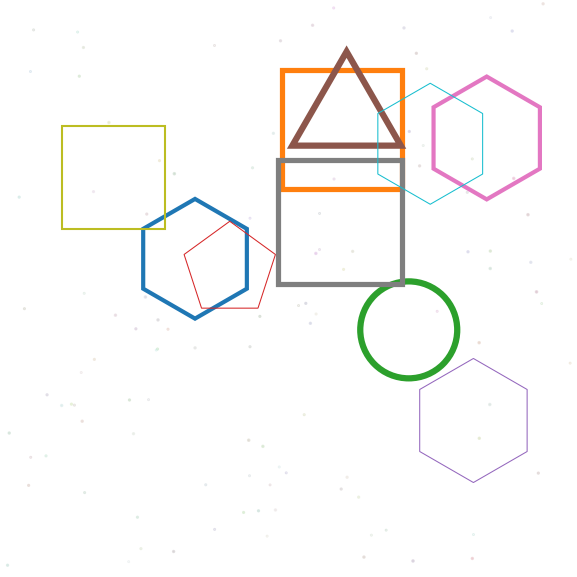[{"shape": "hexagon", "thickness": 2, "radius": 0.52, "center": [0.338, 0.551]}, {"shape": "square", "thickness": 2.5, "radius": 0.52, "center": [0.592, 0.775]}, {"shape": "circle", "thickness": 3, "radius": 0.42, "center": [0.708, 0.428]}, {"shape": "pentagon", "thickness": 0.5, "radius": 0.42, "center": [0.398, 0.533]}, {"shape": "hexagon", "thickness": 0.5, "radius": 0.54, "center": [0.82, 0.271]}, {"shape": "triangle", "thickness": 3, "radius": 0.54, "center": [0.6, 0.801]}, {"shape": "hexagon", "thickness": 2, "radius": 0.53, "center": [0.843, 0.76]}, {"shape": "square", "thickness": 2.5, "radius": 0.54, "center": [0.589, 0.615]}, {"shape": "square", "thickness": 1, "radius": 0.45, "center": [0.196, 0.692]}, {"shape": "hexagon", "thickness": 0.5, "radius": 0.52, "center": [0.745, 0.75]}]